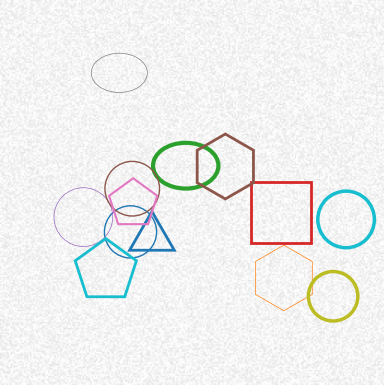[{"shape": "triangle", "thickness": 2, "radius": 0.34, "center": [0.395, 0.384]}, {"shape": "circle", "thickness": 1, "radius": 0.34, "center": [0.339, 0.398]}, {"shape": "hexagon", "thickness": 0.5, "radius": 0.43, "center": [0.737, 0.278]}, {"shape": "oval", "thickness": 3, "radius": 0.42, "center": [0.482, 0.57]}, {"shape": "square", "thickness": 2, "radius": 0.39, "center": [0.731, 0.448]}, {"shape": "circle", "thickness": 0.5, "radius": 0.38, "center": [0.217, 0.436]}, {"shape": "hexagon", "thickness": 2, "radius": 0.42, "center": [0.585, 0.568]}, {"shape": "circle", "thickness": 1, "radius": 0.35, "center": [0.344, 0.51]}, {"shape": "pentagon", "thickness": 1.5, "radius": 0.33, "center": [0.346, 0.471]}, {"shape": "oval", "thickness": 0.5, "radius": 0.36, "center": [0.31, 0.811]}, {"shape": "circle", "thickness": 2.5, "radius": 0.32, "center": [0.865, 0.231]}, {"shape": "circle", "thickness": 2.5, "radius": 0.37, "center": [0.899, 0.43]}, {"shape": "pentagon", "thickness": 2, "radius": 0.42, "center": [0.275, 0.297]}]